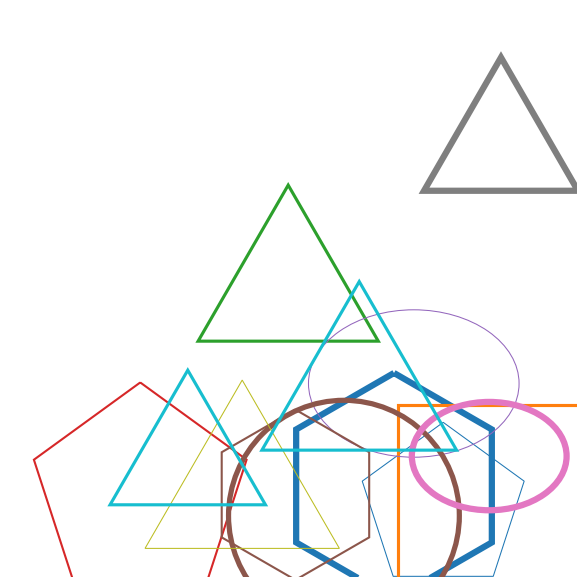[{"shape": "hexagon", "thickness": 3, "radius": 0.98, "center": [0.682, 0.158]}, {"shape": "pentagon", "thickness": 0.5, "radius": 0.74, "center": [0.767, 0.12]}, {"shape": "square", "thickness": 1.5, "radius": 0.86, "center": [0.86, 0.126]}, {"shape": "triangle", "thickness": 1.5, "radius": 0.9, "center": [0.499, 0.498]}, {"shape": "pentagon", "thickness": 1, "radius": 0.97, "center": [0.243, 0.143]}, {"shape": "oval", "thickness": 0.5, "radius": 0.91, "center": [0.716, 0.335]}, {"shape": "hexagon", "thickness": 1, "radius": 0.74, "center": [0.512, 0.142]}, {"shape": "circle", "thickness": 2.5, "radius": 1.0, "center": [0.596, 0.106]}, {"shape": "oval", "thickness": 3, "radius": 0.67, "center": [0.847, 0.209]}, {"shape": "triangle", "thickness": 3, "radius": 0.77, "center": [0.868, 0.746]}, {"shape": "triangle", "thickness": 0.5, "radius": 0.97, "center": [0.419, 0.147]}, {"shape": "triangle", "thickness": 1.5, "radius": 0.78, "center": [0.325, 0.203]}, {"shape": "triangle", "thickness": 1.5, "radius": 0.97, "center": [0.622, 0.317]}]